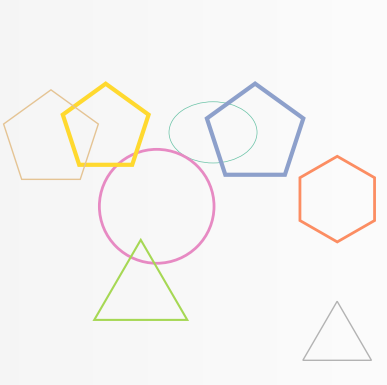[{"shape": "oval", "thickness": 0.5, "radius": 0.57, "center": [0.55, 0.656]}, {"shape": "hexagon", "thickness": 2, "radius": 0.56, "center": [0.87, 0.483]}, {"shape": "pentagon", "thickness": 3, "radius": 0.65, "center": [0.658, 0.652]}, {"shape": "circle", "thickness": 2, "radius": 0.74, "center": [0.404, 0.464]}, {"shape": "triangle", "thickness": 1.5, "radius": 0.69, "center": [0.363, 0.238]}, {"shape": "pentagon", "thickness": 3, "radius": 0.58, "center": [0.273, 0.666]}, {"shape": "pentagon", "thickness": 1, "radius": 0.64, "center": [0.132, 0.638]}, {"shape": "triangle", "thickness": 1, "radius": 0.51, "center": [0.87, 0.115]}]